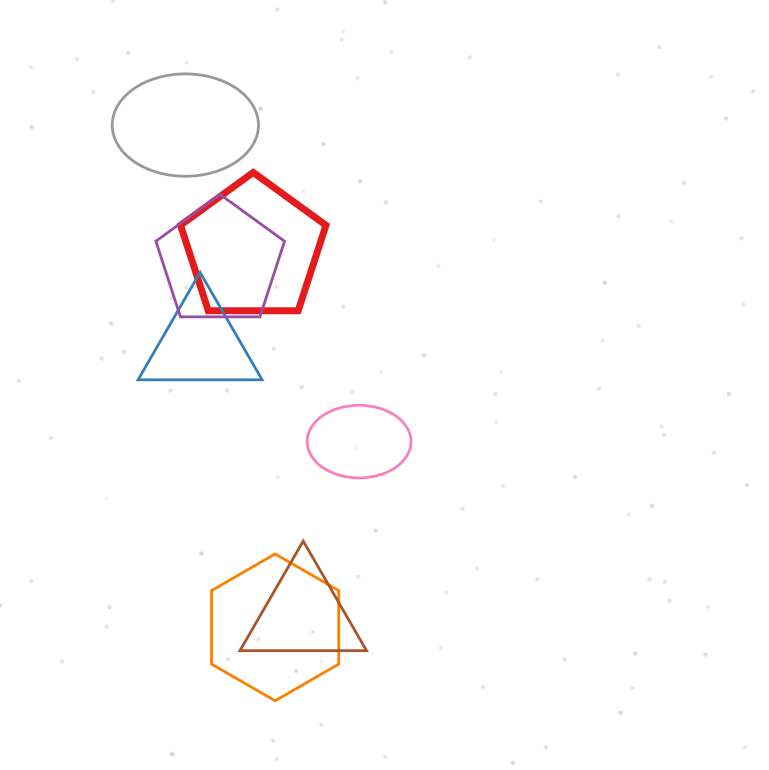[{"shape": "pentagon", "thickness": 2.5, "radius": 0.5, "center": [0.329, 0.677]}, {"shape": "triangle", "thickness": 1, "radius": 0.46, "center": [0.26, 0.553]}, {"shape": "pentagon", "thickness": 1, "radius": 0.44, "center": [0.286, 0.66]}, {"shape": "hexagon", "thickness": 1, "radius": 0.48, "center": [0.357, 0.185]}, {"shape": "triangle", "thickness": 1, "radius": 0.47, "center": [0.394, 0.202]}, {"shape": "oval", "thickness": 1, "radius": 0.34, "center": [0.466, 0.426]}, {"shape": "oval", "thickness": 1, "radius": 0.47, "center": [0.241, 0.838]}]